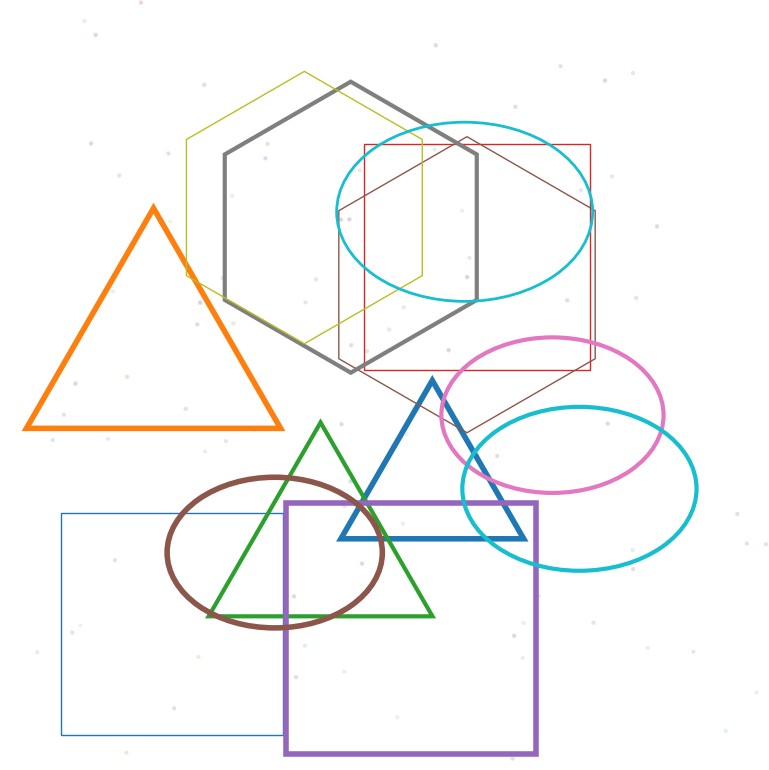[{"shape": "triangle", "thickness": 2, "radius": 0.69, "center": [0.561, 0.369]}, {"shape": "square", "thickness": 0.5, "radius": 0.72, "center": [0.224, 0.189]}, {"shape": "triangle", "thickness": 2, "radius": 0.95, "center": [0.199, 0.539]}, {"shape": "triangle", "thickness": 1.5, "radius": 0.84, "center": [0.416, 0.284]}, {"shape": "square", "thickness": 0.5, "radius": 0.73, "center": [0.619, 0.666]}, {"shape": "square", "thickness": 2, "radius": 0.81, "center": [0.534, 0.184]}, {"shape": "oval", "thickness": 2, "radius": 0.7, "center": [0.357, 0.282]}, {"shape": "hexagon", "thickness": 0.5, "radius": 0.96, "center": [0.606, 0.63]}, {"shape": "oval", "thickness": 1.5, "radius": 0.72, "center": [0.717, 0.461]}, {"shape": "hexagon", "thickness": 1.5, "radius": 0.94, "center": [0.456, 0.705]}, {"shape": "hexagon", "thickness": 0.5, "radius": 0.88, "center": [0.395, 0.73]}, {"shape": "oval", "thickness": 1.5, "radius": 0.76, "center": [0.753, 0.365]}, {"shape": "oval", "thickness": 1, "radius": 0.83, "center": [0.603, 0.725]}]